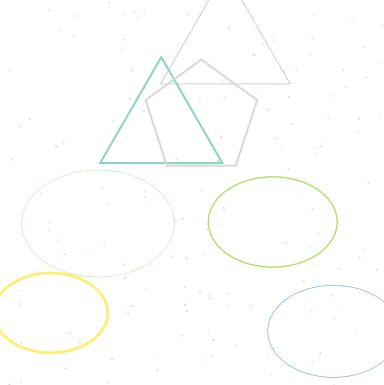[{"shape": "triangle", "thickness": 1.5, "radius": 0.92, "center": [0.419, 0.668]}, {"shape": "triangle", "thickness": 0.5, "radius": 0.97, "center": [0.585, 0.879]}, {"shape": "oval", "thickness": 0.5, "radius": 0.85, "center": [0.866, 0.139]}, {"shape": "oval", "thickness": 1, "radius": 0.84, "center": [0.708, 0.423]}, {"shape": "pentagon", "thickness": 1.5, "radius": 0.76, "center": [0.523, 0.693]}, {"shape": "oval", "thickness": 0.5, "radius": 0.99, "center": [0.255, 0.419]}, {"shape": "oval", "thickness": 2, "radius": 0.74, "center": [0.132, 0.187]}]